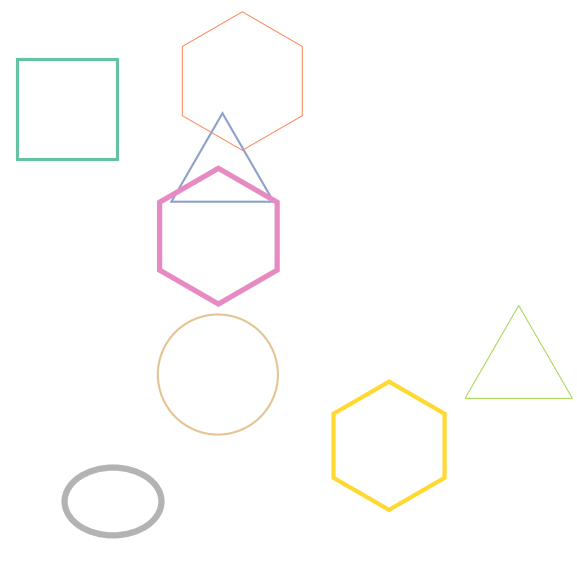[{"shape": "square", "thickness": 1.5, "radius": 0.43, "center": [0.116, 0.81]}, {"shape": "hexagon", "thickness": 0.5, "radius": 0.6, "center": [0.42, 0.859]}, {"shape": "triangle", "thickness": 1, "radius": 0.51, "center": [0.385, 0.701]}, {"shape": "hexagon", "thickness": 2.5, "radius": 0.59, "center": [0.378, 0.59]}, {"shape": "triangle", "thickness": 0.5, "radius": 0.54, "center": [0.898, 0.363]}, {"shape": "hexagon", "thickness": 2, "radius": 0.55, "center": [0.674, 0.227]}, {"shape": "circle", "thickness": 1, "radius": 0.52, "center": [0.377, 0.351]}, {"shape": "oval", "thickness": 3, "radius": 0.42, "center": [0.196, 0.131]}]